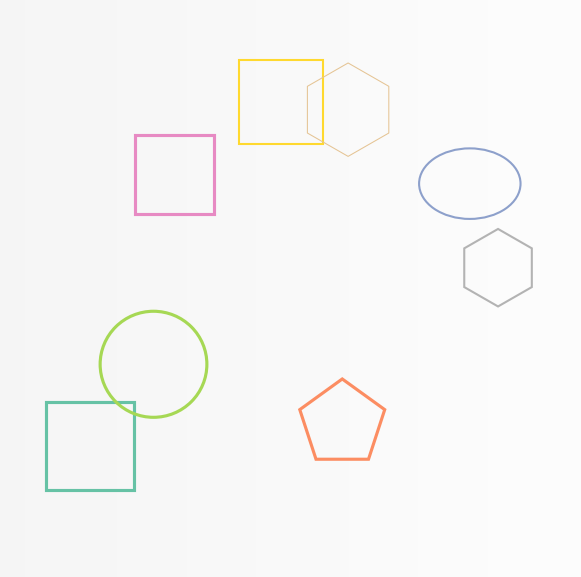[{"shape": "square", "thickness": 1.5, "radius": 0.38, "center": [0.155, 0.227]}, {"shape": "pentagon", "thickness": 1.5, "radius": 0.38, "center": [0.589, 0.266]}, {"shape": "oval", "thickness": 1, "radius": 0.44, "center": [0.808, 0.681]}, {"shape": "square", "thickness": 1.5, "radius": 0.34, "center": [0.301, 0.697]}, {"shape": "circle", "thickness": 1.5, "radius": 0.46, "center": [0.264, 0.368]}, {"shape": "square", "thickness": 1, "radius": 0.36, "center": [0.483, 0.823]}, {"shape": "hexagon", "thickness": 0.5, "radius": 0.4, "center": [0.599, 0.809]}, {"shape": "hexagon", "thickness": 1, "radius": 0.34, "center": [0.857, 0.536]}]